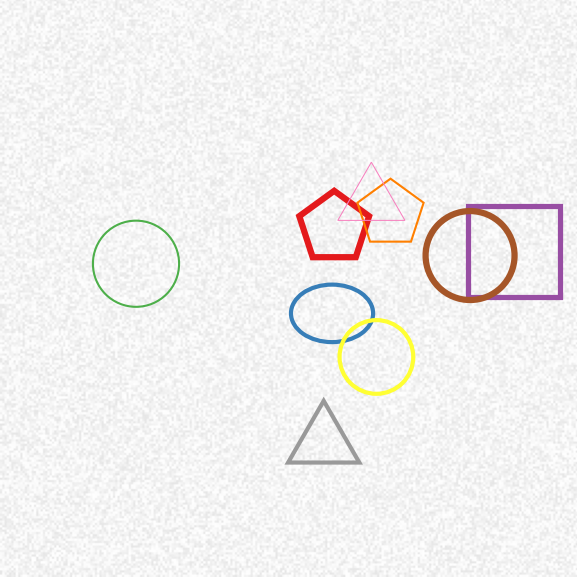[{"shape": "pentagon", "thickness": 3, "radius": 0.32, "center": [0.579, 0.605]}, {"shape": "oval", "thickness": 2, "radius": 0.36, "center": [0.575, 0.457]}, {"shape": "circle", "thickness": 1, "radius": 0.37, "center": [0.236, 0.542]}, {"shape": "square", "thickness": 2.5, "radius": 0.4, "center": [0.89, 0.563]}, {"shape": "pentagon", "thickness": 1, "radius": 0.3, "center": [0.676, 0.629]}, {"shape": "circle", "thickness": 2, "radius": 0.32, "center": [0.652, 0.381]}, {"shape": "circle", "thickness": 3, "radius": 0.39, "center": [0.814, 0.557]}, {"shape": "triangle", "thickness": 0.5, "radius": 0.34, "center": [0.643, 0.651]}, {"shape": "triangle", "thickness": 2, "radius": 0.36, "center": [0.561, 0.234]}]